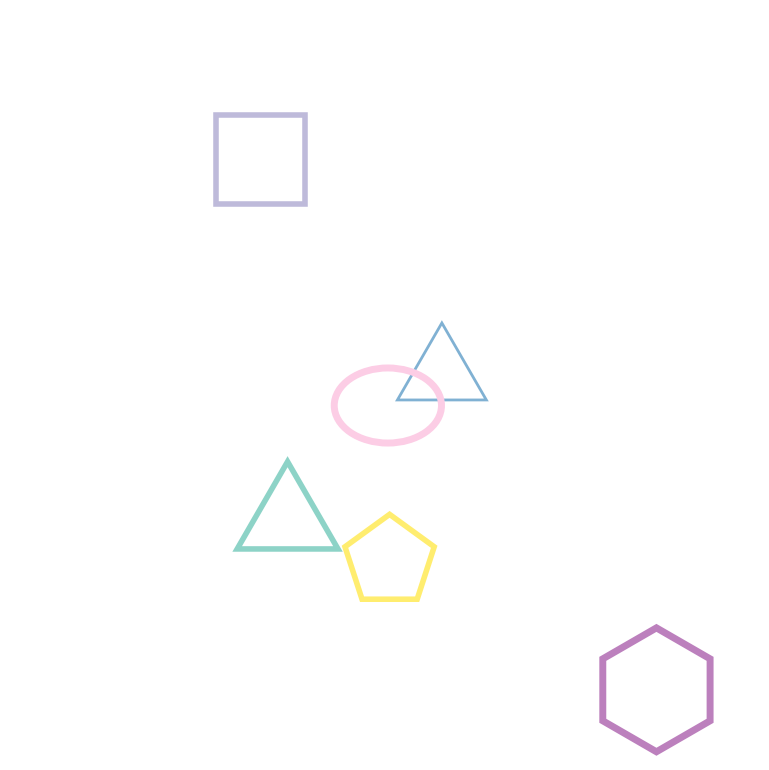[{"shape": "triangle", "thickness": 2, "radius": 0.38, "center": [0.373, 0.325]}, {"shape": "square", "thickness": 2, "radius": 0.29, "center": [0.338, 0.793]}, {"shape": "triangle", "thickness": 1, "radius": 0.33, "center": [0.574, 0.514]}, {"shape": "oval", "thickness": 2.5, "radius": 0.35, "center": [0.504, 0.473]}, {"shape": "hexagon", "thickness": 2.5, "radius": 0.4, "center": [0.853, 0.104]}, {"shape": "pentagon", "thickness": 2, "radius": 0.3, "center": [0.506, 0.271]}]